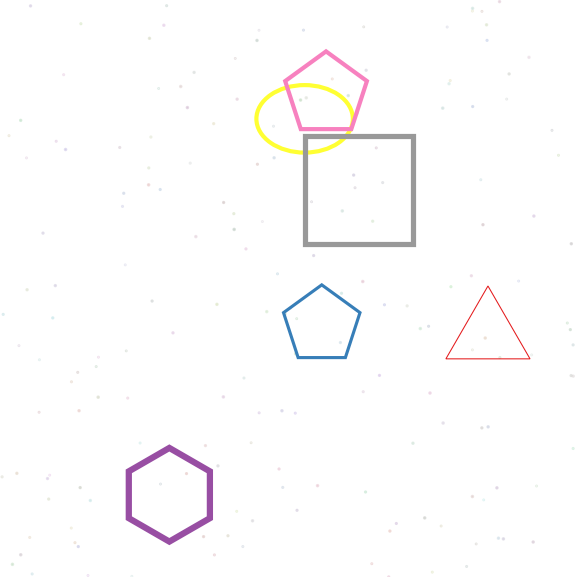[{"shape": "triangle", "thickness": 0.5, "radius": 0.42, "center": [0.845, 0.42]}, {"shape": "pentagon", "thickness": 1.5, "radius": 0.35, "center": [0.557, 0.436]}, {"shape": "hexagon", "thickness": 3, "radius": 0.41, "center": [0.293, 0.142]}, {"shape": "oval", "thickness": 2, "radius": 0.42, "center": [0.527, 0.793]}, {"shape": "pentagon", "thickness": 2, "radius": 0.37, "center": [0.565, 0.836]}, {"shape": "square", "thickness": 2.5, "radius": 0.46, "center": [0.621, 0.67]}]